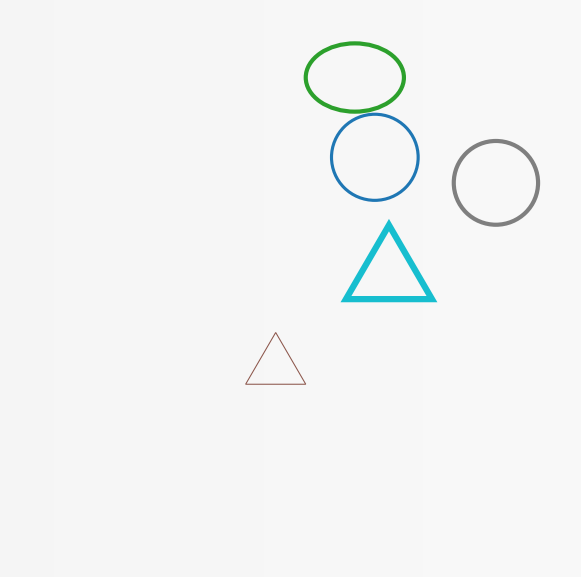[{"shape": "circle", "thickness": 1.5, "radius": 0.37, "center": [0.645, 0.727]}, {"shape": "oval", "thickness": 2, "radius": 0.42, "center": [0.61, 0.865]}, {"shape": "triangle", "thickness": 0.5, "radius": 0.3, "center": [0.474, 0.364]}, {"shape": "circle", "thickness": 2, "radius": 0.36, "center": [0.853, 0.683]}, {"shape": "triangle", "thickness": 3, "radius": 0.43, "center": [0.669, 0.524]}]